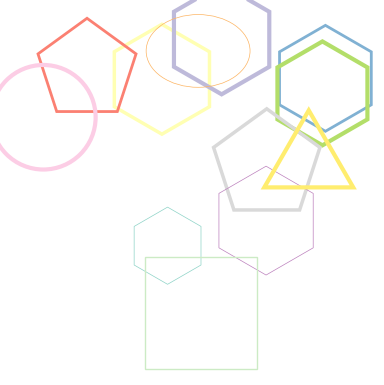[{"shape": "hexagon", "thickness": 0.5, "radius": 0.5, "center": [0.435, 0.362]}, {"shape": "hexagon", "thickness": 2.5, "radius": 0.71, "center": [0.421, 0.794]}, {"shape": "hexagon", "thickness": 3, "radius": 0.71, "center": [0.576, 0.898]}, {"shape": "pentagon", "thickness": 2, "radius": 0.67, "center": [0.226, 0.819]}, {"shape": "hexagon", "thickness": 2, "radius": 0.69, "center": [0.845, 0.797]}, {"shape": "oval", "thickness": 0.5, "radius": 0.67, "center": [0.515, 0.868]}, {"shape": "hexagon", "thickness": 3, "radius": 0.67, "center": [0.837, 0.757]}, {"shape": "circle", "thickness": 3, "radius": 0.68, "center": [0.113, 0.695]}, {"shape": "pentagon", "thickness": 2.5, "radius": 0.73, "center": [0.693, 0.572]}, {"shape": "hexagon", "thickness": 0.5, "radius": 0.71, "center": [0.691, 0.427]}, {"shape": "square", "thickness": 1, "radius": 0.73, "center": [0.521, 0.187]}, {"shape": "triangle", "thickness": 3, "radius": 0.67, "center": [0.802, 0.58]}]